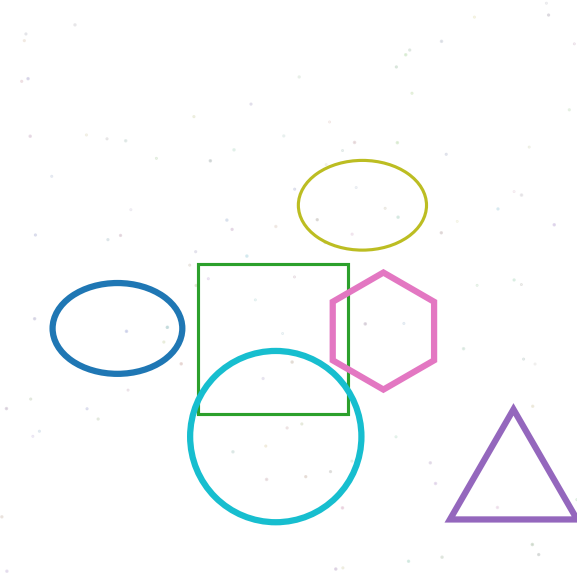[{"shape": "oval", "thickness": 3, "radius": 0.56, "center": [0.203, 0.43]}, {"shape": "square", "thickness": 1.5, "radius": 0.65, "center": [0.472, 0.413]}, {"shape": "triangle", "thickness": 3, "radius": 0.64, "center": [0.889, 0.163]}, {"shape": "hexagon", "thickness": 3, "radius": 0.51, "center": [0.664, 0.426]}, {"shape": "oval", "thickness": 1.5, "radius": 0.55, "center": [0.628, 0.644]}, {"shape": "circle", "thickness": 3, "radius": 0.74, "center": [0.478, 0.243]}]